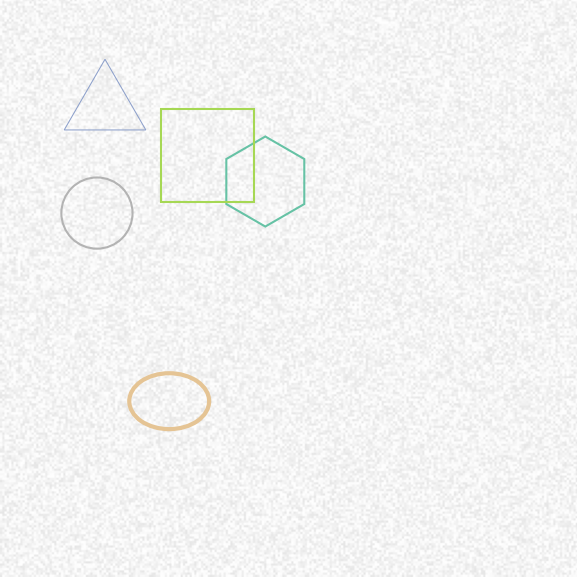[{"shape": "hexagon", "thickness": 1, "radius": 0.39, "center": [0.459, 0.685]}, {"shape": "triangle", "thickness": 0.5, "radius": 0.41, "center": [0.182, 0.815]}, {"shape": "square", "thickness": 1, "radius": 0.4, "center": [0.359, 0.73]}, {"shape": "oval", "thickness": 2, "radius": 0.35, "center": [0.293, 0.304]}, {"shape": "circle", "thickness": 1, "radius": 0.31, "center": [0.168, 0.63]}]